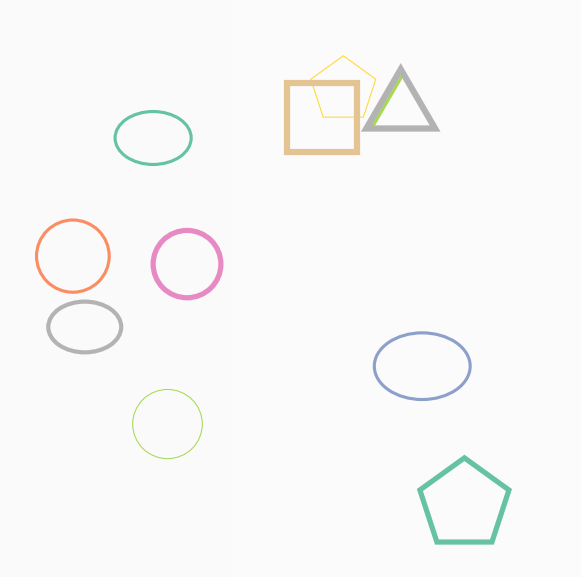[{"shape": "oval", "thickness": 1.5, "radius": 0.33, "center": [0.263, 0.76]}, {"shape": "pentagon", "thickness": 2.5, "radius": 0.4, "center": [0.799, 0.126]}, {"shape": "circle", "thickness": 1.5, "radius": 0.31, "center": [0.125, 0.556]}, {"shape": "oval", "thickness": 1.5, "radius": 0.41, "center": [0.726, 0.365]}, {"shape": "circle", "thickness": 2.5, "radius": 0.29, "center": [0.322, 0.542]}, {"shape": "circle", "thickness": 0.5, "radius": 0.3, "center": [0.288, 0.265]}, {"shape": "triangle", "thickness": 1.5, "radius": 0.32, "center": [0.693, 0.807]}, {"shape": "pentagon", "thickness": 0.5, "radius": 0.29, "center": [0.591, 0.844]}, {"shape": "square", "thickness": 3, "radius": 0.3, "center": [0.554, 0.796]}, {"shape": "oval", "thickness": 2, "radius": 0.31, "center": [0.146, 0.433]}, {"shape": "triangle", "thickness": 3, "radius": 0.34, "center": [0.689, 0.811]}]